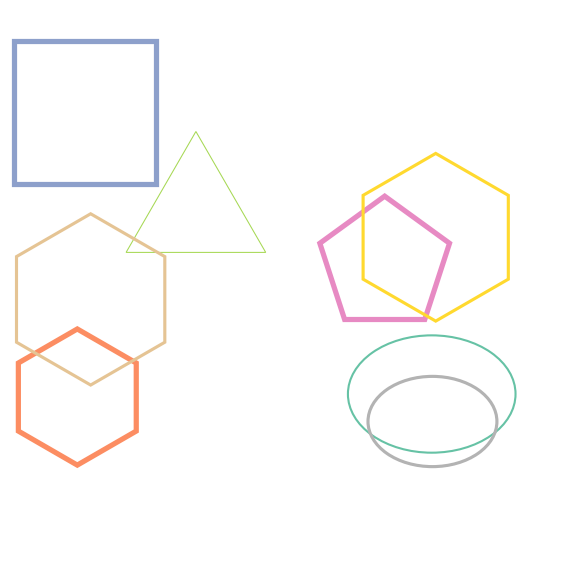[{"shape": "oval", "thickness": 1, "radius": 0.73, "center": [0.748, 0.317]}, {"shape": "hexagon", "thickness": 2.5, "radius": 0.59, "center": [0.134, 0.312]}, {"shape": "square", "thickness": 2.5, "radius": 0.62, "center": [0.147, 0.804]}, {"shape": "pentagon", "thickness": 2.5, "radius": 0.59, "center": [0.666, 0.541]}, {"shape": "triangle", "thickness": 0.5, "radius": 0.7, "center": [0.339, 0.632]}, {"shape": "hexagon", "thickness": 1.5, "radius": 0.73, "center": [0.754, 0.588]}, {"shape": "hexagon", "thickness": 1.5, "radius": 0.74, "center": [0.157, 0.481]}, {"shape": "oval", "thickness": 1.5, "radius": 0.56, "center": [0.749, 0.269]}]